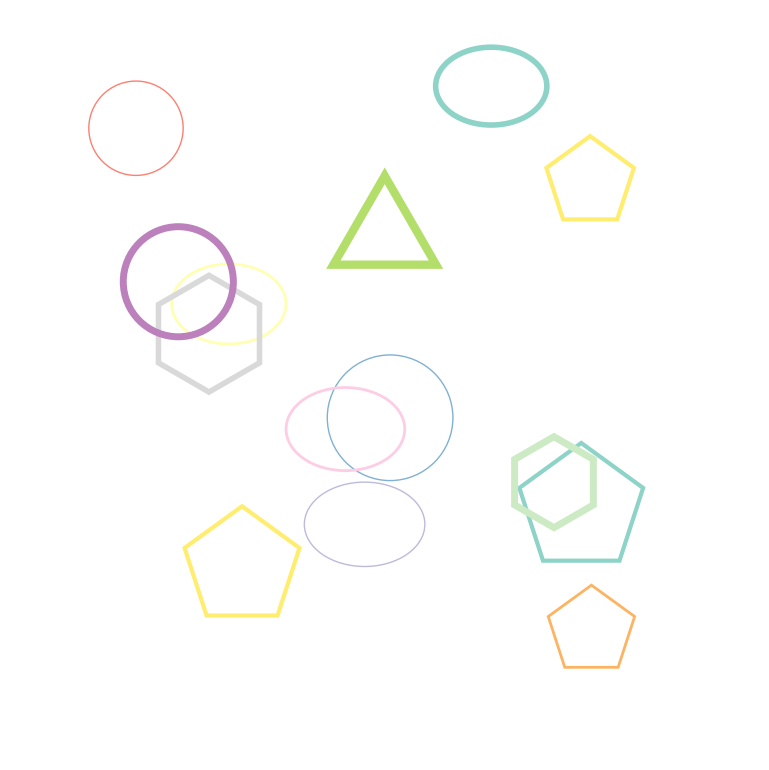[{"shape": "pentagon", "thickness": 1.5, "radius": 0.42, "center": [0.755, 0.34]}, {"shape": "oval", "thickness": 2, "radius": 0.36, "center": [0.638, 0.888]}, {"shape": "oval", "thickness": 1, "radius": 0.37, "center": [0.297, 0.605]}, {"shape": "oval", "thickness": 0.5, "radius": 0.39, "center": [0.474, 0.319]}, {"shape": "circle", "thickness": 0.5, "radius": 0.31, "center": [0.177, 0.833]}, {"shape": "circle", "thickness": 0.5, "radius": 0.41, "center": [0.507, 0.457]}, {"shape": "pentagon", "thickness": 1, "radius": 0.29, "center": [0.768, 0.181]}, {"shape": "triangle", "thickness": 3, "radius": 0.38, "center": [0.5, 0.695]}, {"shape": "oval", "thickness": 1, "radius": 0.39, "center": [0.449, 0.443]}, {"shape": "hexagon", "thickness": 2, "radius": 0.38, "center": [0.271, 0.567]}, {"shape": "circle", "thickness": 2.5, "radius": 0.36, "center": [0.232, 0.634]}, {"shape": "hexagon", "thickness": 2.5, "radius": 0.3, "center": [0.719, 0.374]}, {"shape": "pentagon", "thickness": 1.5, "radius": 0.3, "center": [0.766, 0.763]}, {"shape": "pentagon", "thickness": 1.5, "radius": 0.39, "center": [0.314, 0.264]}]